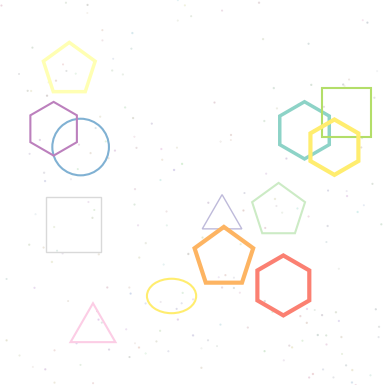[{"shape": "hexagon", "thickness": 2.5, "radius": 0.37, "center": [0.791, 0.661]}, {"shape": "pentagon", "thickness": 2.5, "radius": 0.35, "center": [0.18, 0.819]}, {"shape": "triangle", "thickness": 1, "radius": 0.3, "center": [0.577, 0.435]}, {"shape": "hexagon", "thickness": 3, "radius": 0.39, "center": [0.736, 0.259]}, {"shape": "circle", "thickness": 1.5, "radius": 0.37, "center": [0.209, 0.618]}, {"shape": "pentagon", "thickness": 3, "radius": 0.4, "center": [0.582, 0.331]}, {"shape": "square", "thickness": 1.5, "radius": 0.32, "center": [0.9, 0.708]}, {"shape": "triangle", "thickness": 1.5, "radius": 0.34, "center": [0.242, 0.145]}, {"shape": "square", "thickness": 1, "radius": 0.36, "center": [0.191, 0.417]}, {"shape": "hexagon", "thickness": 1.5, "radius": 0.35, "center": [0.139, 0.666]}, {"shape": "pentagon", "thickness": 1.5, "radius": 0.36, "center": [0.724, 0.453]}, {"shape": "oval", "thickness": 1.5, "radius": 0.32, "center": [0.446, 0.231]}, {"shape": "hexagon", "thickness": 3, "radius": 0.36, "center": [0.869, 0.618]}]